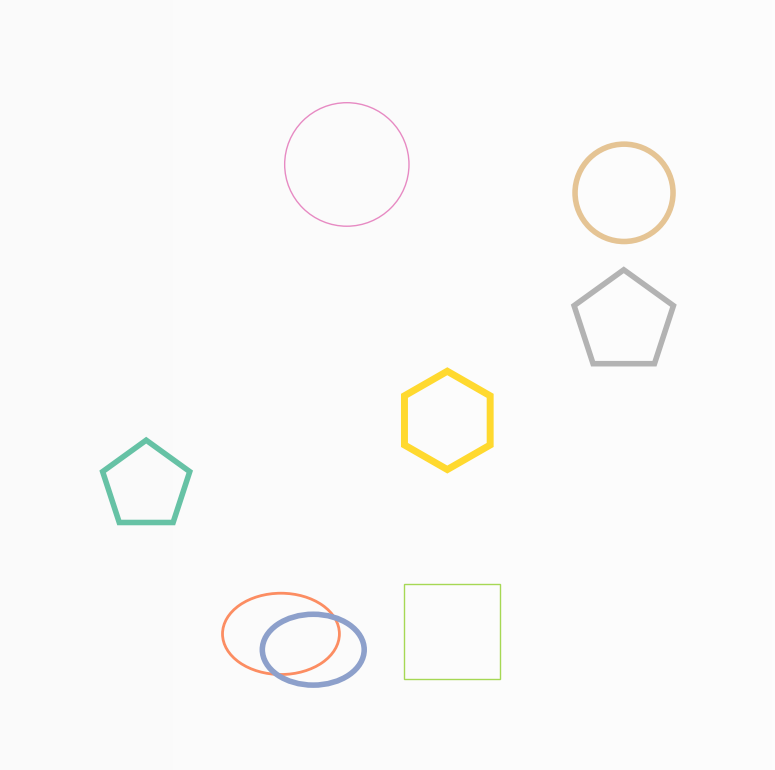[{"shape": "pentagon", "thickness": 2, "radius": 0.3, "center": [0.189, 0.369]}, {"shape": "oval", "thickness": 1, "radius": 0.38, "center": [0.363, 0.177]}, {"shape": "oval", "thickness": 2, "radius": 0.33, "center": [0.404, 0.156]}, {"shape": "circle", "thickness": 0.5, "radius": 0.4, "center": [0.448, 0.786]}, {"shape": "square", "thickness": 0.5, "radius": 0.31, "center": [0.583, 0.18]}, {"shape": "hexagon", "thickness": 2.5, "radius": 0.32, "center": [0.577, 0.454]}, {"shape": "circle", "thickness": 2, "radius": 0.32, "center": [0.805, 0.75]}, {"shape": "pentagon", "thickness": 2, "radius": 0.34, "center": [0.805, 0.582]}]